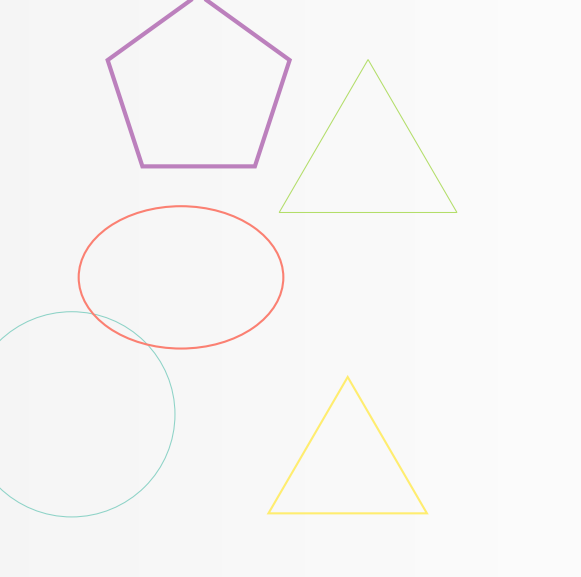[{"shape": "circle", "thickness": 0.5, "radius": 0.89, "center": [0.123, 0.282]}, {"shape": "oval", "thickness": 1, "radius": 0.88, "center": [0.311, 0.519]}, {"shape": "triangle", "thickness": 0.5, "radius": 0.88, "center": [0.633, 0.719]}, {"shape": "pentagon", "thickness": 2, "radius": 0.82, "center": [0.342, 0.844]}, {"shape": "triangle", "thickness": 1, "radius": 0.79, "center": [0.598, 0.189]}]